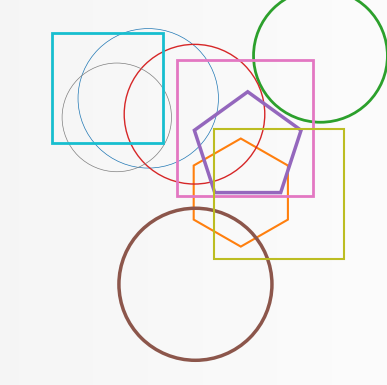[{"shape": "circle", "thickness": 0.5, "radius": 0.91, "center": [0.383, 0.745]}, {"shape": "hexagon", "thickness": 1.5, "radius": 0.7, "center": [0.621, 0.5]}, {"shape": "circle", "thickness": 2, "radius": 0.86, "center": [0.827, 0.855]}, {"shape": "circle", "thickness": 1, "radius": 0.91, "center": [0.502, 0.703]}, {"shape": "pentagon", "thickness": 2.5, "radius": 0.72, "center": [0.639, 0.617]}, {"shape": "circle", "thickness": 2.5, "radius": 0.99, "center": [0.504, 0.262]}, {"shape": "square", "thickness": 2, "radius": 0.88, "center": [0.633, 0.668]}, {"shape": "circle", "thickness": 0.5, "radius": 0.71, "center": [0.301, 0.695]}, {"shape": "square", "thickness": 1.5, "radius": 0.84, "center": [0.72, 0.497]}, {"shape": "square", "thickness": 2, "radius": 0.71, "center": [0.278, 0.771]}]